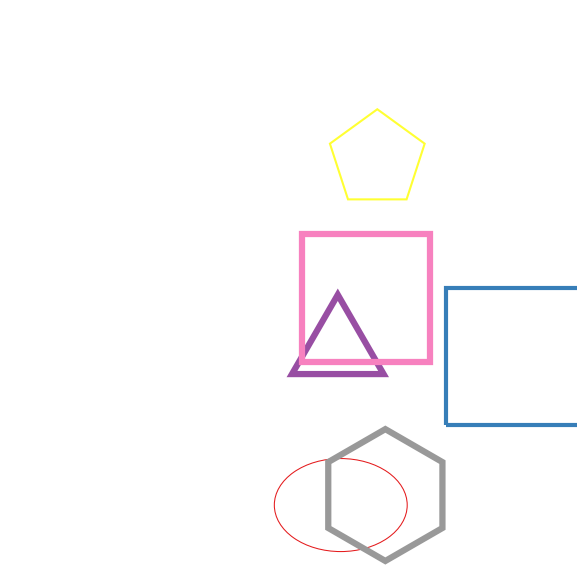[{"shape": "oval", "thickness": 0.5, "radius": 0.58, "center": [0.59, 0.125]}, {"shape": "square", "thickness": 2, "radius": 0.59, "center": [0.891, 0.382]}, {"shape": "triangle", "thickness": 3, "radius": 0.46, "center": [0.585, 0.397]}, {"shape": "pentagon", "thickness": 1, "radius": 0.43, "center": [0.653, 0.724]}, {"shape": "square", "thickness": 3, "radius": 0.56, "center": [0.634, 0.483]}, {"shape": "hexagon", "thickness": 3, "radius": 0.57, "center": [0.667, 0.142]}]